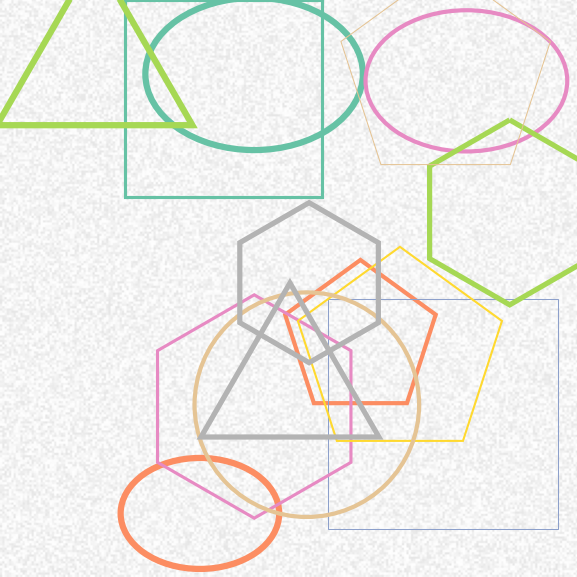[{"shape": "oval", "thickness": 3, "radius": 0.94, "center": [0.44, 0.871]}, {"shape": "square", "thickness": 1.5, "radius": 0.85, "center": [0.387, 0.829]}, {"shape": "oval", "thickness": 3, "radius": 0.69, "center": [0.346, 0.11]}, {"shape": "pentagon", "thickness": 2, "radius": 0.69, "center": [0.624, 0.412]}, {"shape": "square", "thickness": 0.5, "radius": 0.99, "center": [0.767, 0.282]}, {"shape": "oval", "thickness": 2, "radius": 0.87, "center": [0.808, 0.859]}, {"shape": "hexagon", "thickness": 1.5, "radius": 0.97, "center": [0.44, 0.295]}, {"shape": "hexagon", "thickness": 2.5, "radius": 0.8, "center": [0.883, 0.631]}, {"shape": "triangle", "thickness": 3, "radius": 0.98, "center": [0.164, 0.88]}, {"shape": "pentagon", "thickness": 1, "radius": 0.93, "center": [0.693, 0.386]}, {"shape": "pentagon", "thickness": 0.5, "radius": 0.95, "center": [0.772, 0.868]}, {"shape": "circle", "thickness": 2, "radius": 0.97, "center": [0.531, 0.298]}, {"shape": "hexagon", "thickness": 2.5, "radius": 0.69, "center": [0.535, 0.51]}, {"shape": "triangle", "thickness": 2.5, "radius": 0.89, "center": [0.502, 0.331]}]